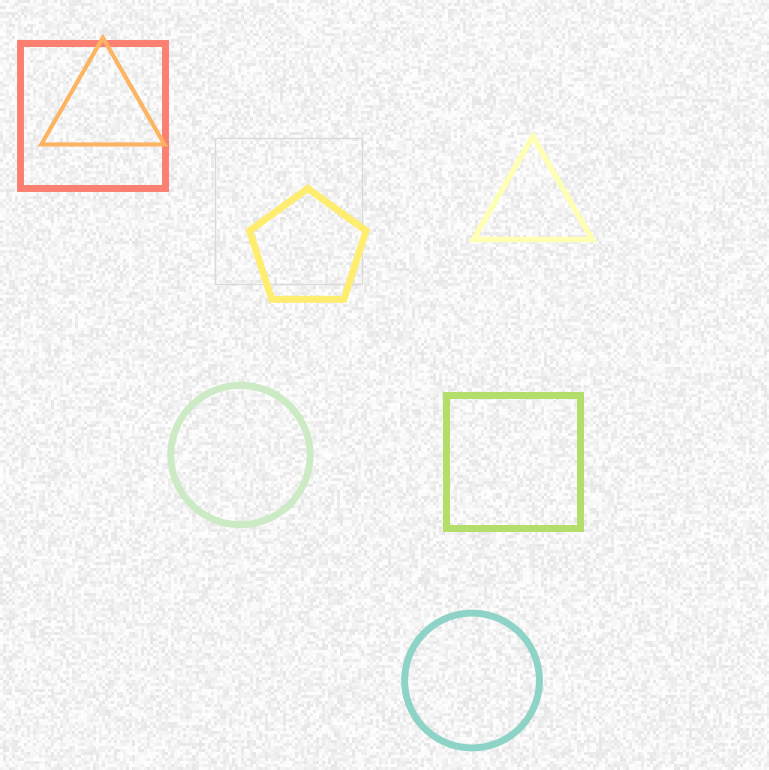[{"shape": "circle", "thickness": 2.5, "radius": 0.44, "center": [0.613, 0.116]}, {"shape": "triangle", "thickness": 2, "radius": 0.45, "center": [0.692, 0.734]}, {"shape": "square", "thickness": 2.5, "radius": 0.47, "center": [0.12, 0.851]}, {"shape": "triangle", "thickness": 1.5, "radius": 0.46, "center": [0.134, 0.859]}, {"shape": "square", "thickness": 2.5, "radius": 0.43, "center": [0.666, 0.401]}, {"shape": "square", "thickness": 0.5, "radius": 0.48, "center": [0.374, 0.726]}, {"shape": "circle", "thickness": 2.5, "radius": 0.45, "center": [0.312, 0.409]}, {"shape": "pentagon", "thickness": 2.5, "radius": 0.4, "center": [0.4, 0.676]}]